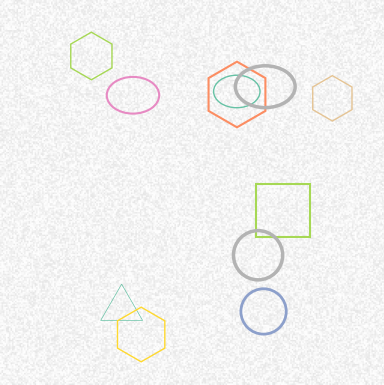[{"shape": "triangle", "thickness": 0.5, "radius": 0.31, "center": [0.316, 0.199]}, {"shape": "oval", "thickness": 1, "radius": 0.3, "center": [0.615, 0.762]}, {"shape": "hexagon", "thickness": 1.5, "radius": 0.43, "center": [0.616, 0.755]}, {"shape": "circle", "thickness": 2, "radius": 0.29, "center": [0.685, 0.191]}, {"shape": "oval", "thickness": 1.5, "radius": 0.34, "center": [0.345, 0.753]}, {"shape": "square", "thickness": 1.5, "radius": 0.35, "center": [0.735, 0.453]}, {"shape": "hexagon", "thickness": 1, "radius": 0.31, "center": [0.237, 0.855]}, {"shape": "hexagon", "thickness": 1, "radius": 0.35, "center": [0.367, 0.131]}, {"shape": "hexagon", "thickness": 1, "radius": 0.29, "center": [0.863, 0.745]}, {"shape": "circle", "thickness": 2.5, "radius": 0.32, "center": [0.67, 0.337]}, {"shape": "oval", "thickness": 2.5, "radius": 0.39, "center": [0.689, 0.775]}]